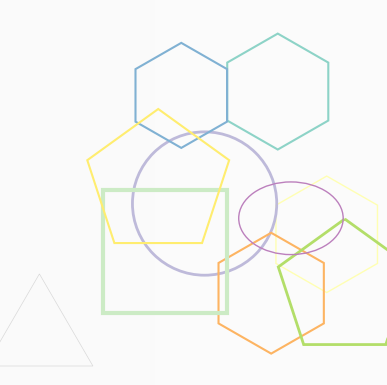[{"shape": "hexagon", "thickness": 1.5, "radius": 0.75, "center": [0.717, 0.762]}, {"shape": "hexagon", "thickness": 1, "radius": 0.76, "center": [0.843, 0.391]}, {"shape": "circle", "thickness": 2, "radius": 0.93, "center": [0.528, 0.471]}, {"shape": "hexagon", "thickness": 1.5, "radius": 0.68, "center": [0.468, 0.752]}, {"shape": "hexagon", "thickness": 1.5, "radius": 0.78, "center": [0.7, 0.238]}, {"shape": "pentagon", "thickness": 2, "radius": 0.9, "center": [0.89, 0.251]}, {"shape": "triangle", "thickness": 0.5, "radius": 0.8, "center": [0.102, 0.129]}, {"shape": "oval", "thickness": 1, "radius": 0.67, "center": [0.751, 0.433]}, {"shape": "square", "thickness": 3, "radius": 0.8, "center": [0.425, 0.347]}, {"shape": "pentagon", "thickness": 1.5, "radius": 0.96, "center": [0.408, 0.524]}]